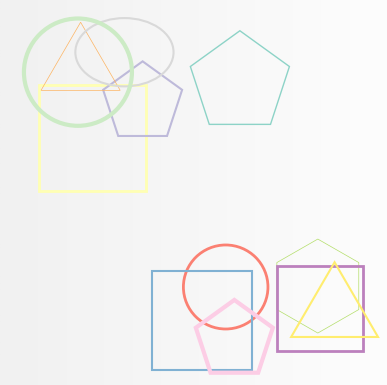[{"shape": "pentagon", "thickness": 1, "radius": 0.67, "center": [0.619, 0.786]}, {"shape": "square", "thickness": 2, "radius": 0.69, "center": [0.239, 0.641]}, {"shape": "pentagon", "thickness": 1.5, "radius": 0.54, "center": [0.368, 0.734]}, {"shape": "circle", "thickness": 2, "radius": 0.55, "center": [0.582, 0.255]}, {"shape": "square", "thickness": 1.5, "radius": 0.65, "center": [0.521, 0.168]}, {"shape": "triangle", "thickness": 0.5, "radius": 0.59, "center": [0.208, 0.824]}, {"shape": "hexagon", "thickness": 0.5, "radius": 0.61, "center": [0.82, 0.257]}, {"shape": "pentagon", "thickness": 3, "radius": 0.52, "center": [0.605, 0.116]}, {"shape": "oval", "thickness": 1.5, "radius": 0.63, "center": [0.321, 0.864]}, {"shape": "square", "thickness": 2, "radius": 0.55, "center": [0.826, 0.199]}, {"shape": "circle", "thickness": 3, "radius": 0.7, "center": [0.201, 0.813]}, {"shape": "triangle", "thickness": 1.5, "radius": 0.65, "center": [0.863, 0.189]}]